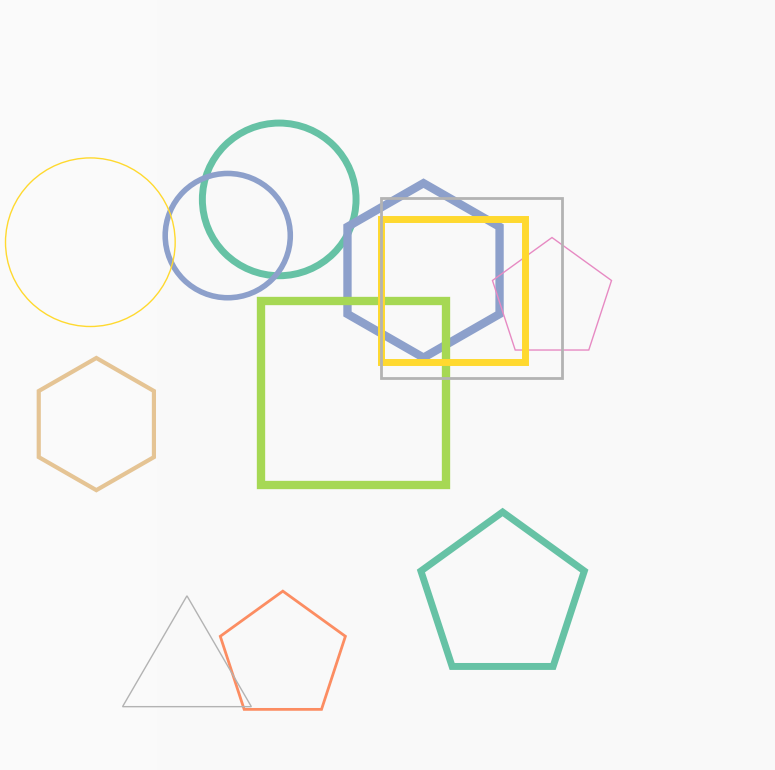[{"shape": "pentagon", "thickness": 2.5, "radius": 0.55, "center": [0.649, 0.224]}, {"shape": "circle", "thickness": 2.5, "radius": 0.5, "center": [0.36, 0.741]}, {"shape": "pentagon", "thickness": 1, "radius": 0.42, "center": [0.365, 0.147]}, {"shape": "hexagon", "thickness": 3, "radius": 0.57, "center": [0.546, 0.649]}, {"shape": "circle", "thickness": 2, "radius": 0.4, "center": [0.294, 0.694]}, {"shape": "pentagon", "thickness": 0.5, "radius": 0.4, "center": [0.712, 0.611]}, {"shape": "square", "thickness": 3, "radius": 0.6, "center": [0.456, 0.49]}, {"shape": "circle", "thickness": 0.5, "radius": 0.55, "center": [0.117, 0.685]}, {"shape": "square", "thickness": 2.5, "radius": 0.46, "center": [0.585, 0.623]}, {"shape": "hexagon", "thickness": 1.5, "radius": 0.43, "center": [0.124, 0.449]}, {"shape": "square", "thickness": 1, "radius": 0.59, "center": [0.609, 0.626]}, {"shape": "triangle", "thickness": 0.5, "radius": 0.48, "center": [0.241, 0.13]}]